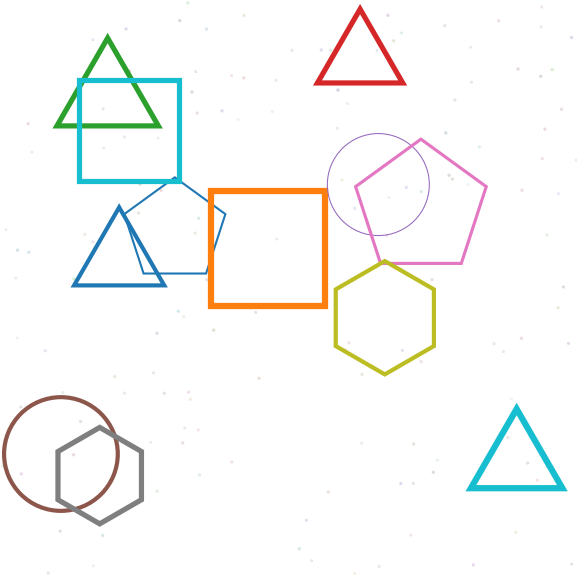[{"shape": "pentagon", "thickness": 1, "radius": 0.46, "center": [0.303, 0.6]}, {"shape": "triangle", "thickness": 2, "radius": 0.45, "center": [0.206, 0.55]}, {"shape": "square", "thickness": 3, "radius": 0.5, "center": [0.464, 0.569]}, {"shape": "triangle", "thickness": 2.5, "radius": 0.51, "center": [0.186, 0.832]}, {"shape": "triangle", "thickness": 2.5, "radius": 0.43, "center": [0.624, 0.898]}, {"shape": "circle", "thickness": 0.5, "radius": 0.44, "center": [0.655, 0.68]}, {"shape": "circle", "thickness": 2, "radius": 0.49, "center": [0.105, 0.213]}, {"shape": "pentagon", "thickness": 1.5, "radius": 0.59, "center": [0.729, 0.639]}, {"shape": "hexagon", "thickness": 2.5, "radius": 0.42, "center": [0.173, 0.176]}, {"shape": "hexagon", "thickness": 2, "radius": 0.49, "center": [0.666, 0.449]}, {"shape": "triangle", "thickness": 3, "radius": 0.46, "center": [0.895, 0.199]}, {"shape": "square", "thickness": 2.5, "radius": 0.44, "center": [0.223, 0.774]}]